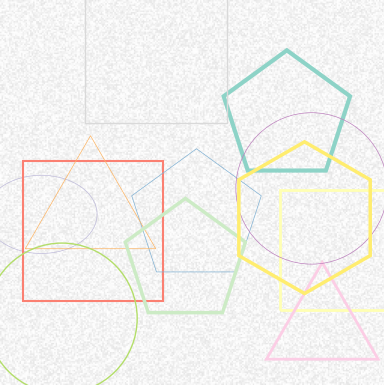[{"shape": "pentagon", "thickness": 3, "radius": 0.86, "center": [0.745, 0.697]}, {"shape": "square", "thickness": 2, "radius": 0.78, "center": [0.883, 0.351]}, {"shape": "oval", "thickness": 0.5, "radius": 0.73, "center": [0.107, 0.443]}, {"shape": "square", "thickness": 1.5, "radius": 0.91, "center": [0.241, 0.399]}, {"shape": "pentagon", "thickness": 0.5, "radius": 0.88, "center": [0.51, 0.437]}, {"shape": "triangle", "thickness": 0.5, "radius": 0.98, "center": [0.235, 0.452]}, {"shape": "circle", "thickness": 1, "radius": 0.98, "center": [0.161, 0.173]}, {"shape": "triangle", "thickness": 2, "radius": 0.84, "center": [0.837, 0.151]}, {"shape": "square", "thickness": 1, "radius": 0.92, "center": [0.405, 0.866]}, {"shape": "circle", "thickness": 0.5, "radius": 0.98, "center": [0.809, 0.511]}, {"shape": "pentagon", "thickness": 2.5, "radius": 0.82, "center": [0.481, 0.321]}, {"shape": "hexagon", "thickness": 2.5, "radius": 0.99, "center": [0.791, 0.435]}]